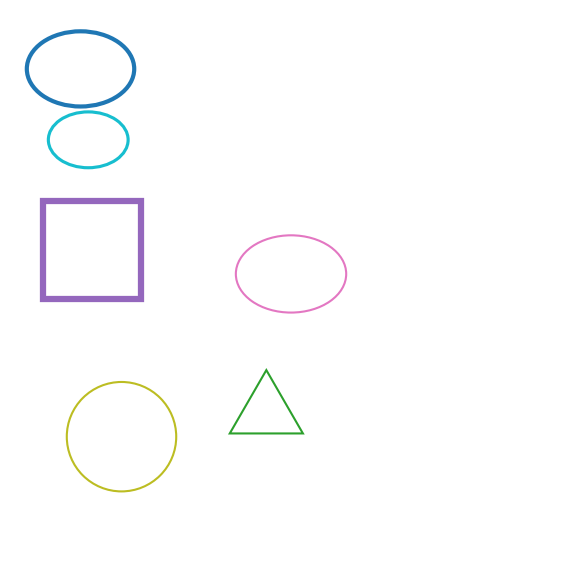[{"shape": "oval", "thickness": 2, "radius": 0.46, "center": [0.139, 0.88]}, {"shape": "triangle", "thickness": 1, "radius": 0.37, "center": [0.461, 0.285]}, {"shape": "square", "thickness": 3, "radius": 0.42, "center": [0.159, 0.566]}, {"shape": "oval", "thickness": 1, "radius": 0.48, "center": [0.504, 0.525]}, {"shape": "circle", "thickness": 1, "radius": 0.47, "center": [0.21, 0.243]}, {"shape": "oval", "thickness": 1.5, "radius": 0.35, "center": [0.153, 0.757]}]